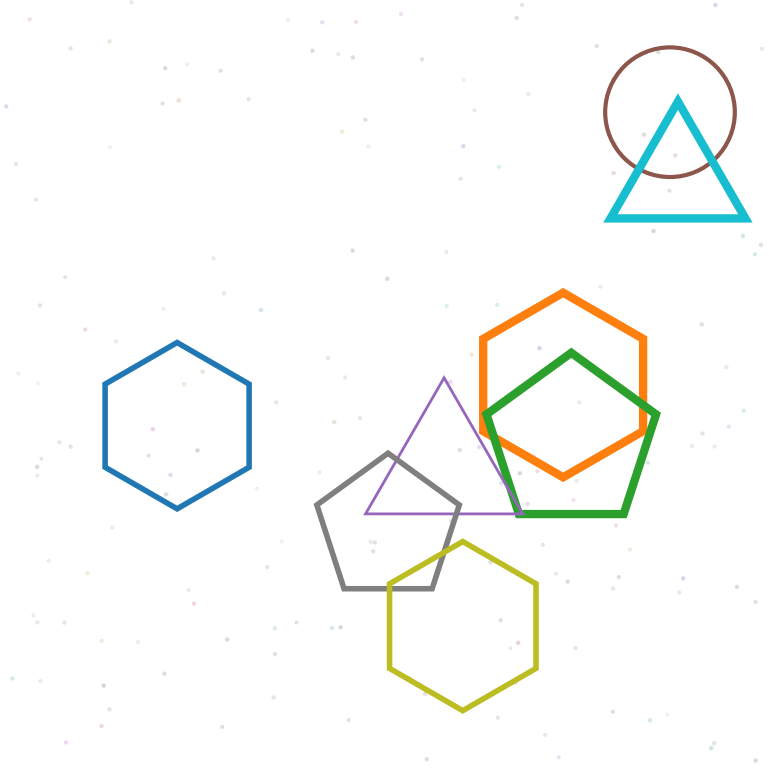[{"shape": "hexagon", "thickness": 2, "radius": 0.54, "center": [0.23, 0.447]}, {"shape": "hexagon", "thickness": 3, "radius": 0.6, "center": [0.731, 0.5]}, {"shape": "pentagon", "thickness": 3, "radius": 0.58, "center": [0.742, 0.426]}, {"shape": "triangle", "thickness": 1, "radius": 0.59, "center": [0.577, 0.392]}, {"shape": "circle", "thickness": 1.5, "radius": 0.42, "center": [0.87, 0.854]}, {"shape": "pentagon", "thickness": 2, "radius": 0.49, "center": [0.504, 0.314]}, {"shape": "hexagon", "thickness": 2, "radius": 0.55, "center": [0.601, 0.187]}, {"shape": "triangle", "thickness": 3, "radius": 0.51, "center": [0.88, 0.767]}]